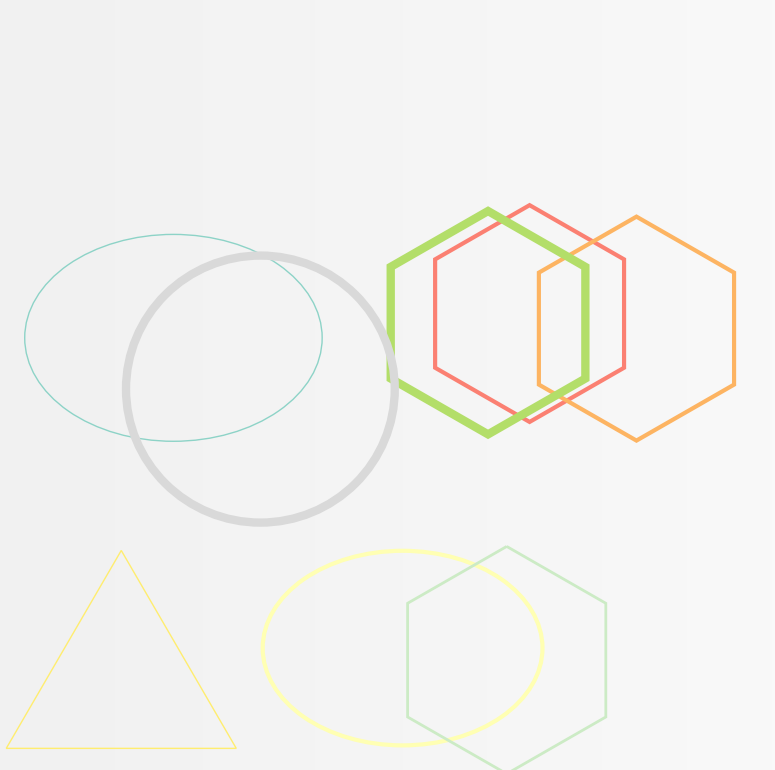[{"shape": "oval", "thickness": 0.5, "radius": 0.96, "center": [0.224, 0.561]}, {"shape": "oval", "thickness": 1.5, "radius": 0.9, "center": [0.519, 0.158]}, {"shape": "hexagon", "thickness": 1.5, "radius": 0.7, "center": [0.683, 0.593]}, {"shape": "hexagon", "thickness": 1.5, "radius": 0.73, "center": [0.821, 0.573]}, {"shape": "hexagon", "thickness": 3, "radius": 0.73, "center": [0.63, 0.581]}, {"shape": "circle", "thickness": 3, "radius": 0.87, "center": [0.336, 0.495]}, {"shape": "hexagon", "thickness": 1, "radius": 0.74, "center": [0.654, 0.143]}, {"shape": "triangle", "thickness": 0.5, "radius": 0.86, "center": [0.156, 0.114]}]